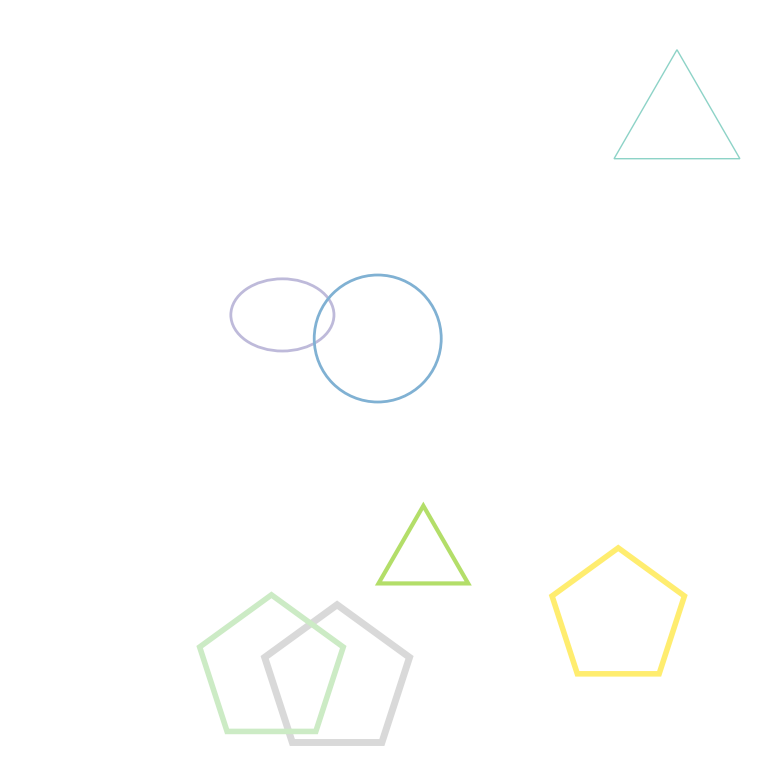[{"shape": "triangle", "thickness": 0.5, "radius": 0.47, "center": [0.879, 0.841]}, {"shape": "oval", "thickness": 1, "radius": 0.33, "center": [0.367, 0.591]}, {"shape": "circle", "thickness": 1, "radius": 0.41, "center": [0.491, 0.56]}, {"shape": "triangle", "thickness": 1.5, "radius": 0.34, "center": [0.55, 0.276]}, {"shape": "pentagon", "thickness": 2.5, "radius": 0.49, "center": [0.438, 0.116]}, {"shape": "pentagon", "thickness": 2, "radius": 0.49, "center": [0.353, 0.129]}, {"shape": "pentagon", "thickness": 2, "radius": 0.45, "center": [0.803, 0.198]}]